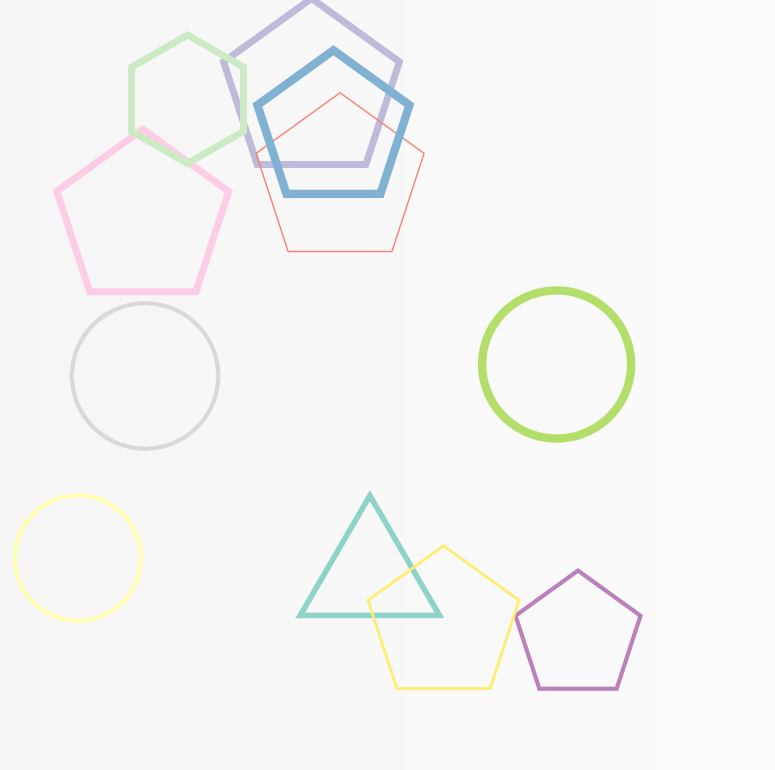[{"shape": "triangle", "thickness": 2, "radius": 0.52, "center": [0.477, 0.253]}, {"shape": "circle", "thickness": 1.5, "radius": 0.41, "center": [0.1, 0.275]}, {"shape": "pentagon", "thickness": 2.5, "radius": 0.6, "center": [0.402, 0.883]}, {"shape": "pentagon", "thickness": 0.5, "radius": 0.57, "center": [0.439, 0.766]}, {"shape": "pentagon", "thickness": 3, "radius": 0.52, "center": [0.43, 0.832]}, {"shape": "circle", "thickness": 3, "radius": 0.48, "center": [0.718, 0.527]}, {"shape": "pentagon", "thickness": 2.5, "radius": 0.58, "center": [0.184, 0.716]}, {"shape": "circle", "thickness": 1.5, "radius": 0.47, "center": [0.187, 0.512]}, {"shape": "pentagon", "thickness": 1.5, "radius": 0.42, "center": [0.746, 0.174]}, {"shape": "hexagon", "thickness": 2.5, "radius": 0.42, "center": [0.242, 0.871]}, {"shape": "pentagon", "thickness": 1, "radius": 0.51, "center": [0.572, 0.189]}]